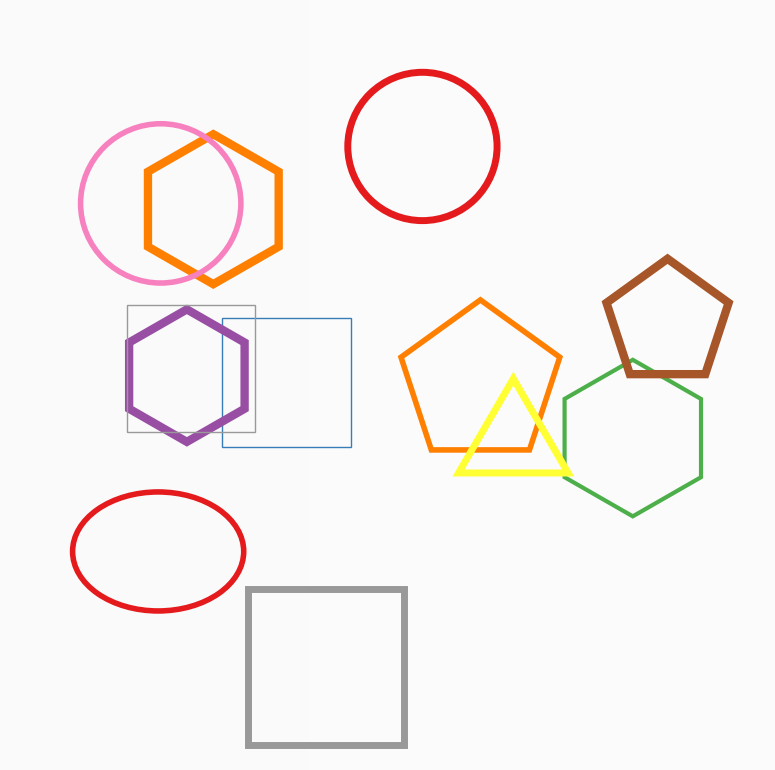[{"shape": "circle", "thickness": 2.5, "radius": 0.48, "center": [0.545, 0.81]}, {"shape": "oval", "thickness": 2, "radius": 0.55, "center": [0.204, 0.284]}, {"shape": "square", "thickness": 0.5, "radius": 0.42, "center": [0.37, 0.503]}, {"shape": "hexagon", "thickness": 1.5, "radius": 0.51, "center": [0.817, 0.431]}, {"shape": "hexagon", "thickness": 3, "radius": 0.43, "center": [0.241, 0.512]}, {"shape": "pentagon", "thickness": 2, "radius": 0.54, "center": [0.62, 0.503]}, {"shape": "hexagon", "thickness": 3, "radius": 0.49, "center": [0.275, 0.728]}, {"shape": "triangle", "thickness": 2.5, "radius": 0.41, "center": [0.662, 0.427]}, {"shape": "pentagon", "thickness": 3, "radius": 0.41, "center": [0.861, 0.581]}, {"shape": "circle", "thickness": 2, "radius": 0.52, "center": [0.207, 0.736]}, {"shape": "square", "thickness": 0.5, "radius": 0.41, "center": [0.247, 0.521]}, {"shape": "square", "thickness": 2.5, "radius": 0.5, "center": [0.42, 0.134]}]